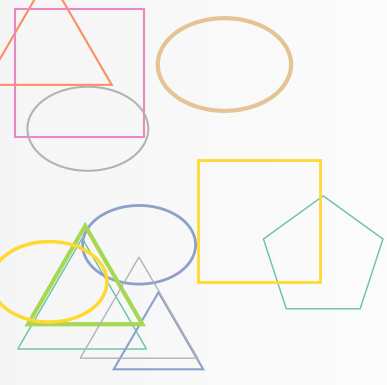[{"shape": "triangle", "thickness": 1, "radius": 0.96, "center": [0.212, 0.189]}, {"shape": "pentagon", "thickness": 1, "radius": 0.81, "center": [0.834, 0.329]}, {"shape": "triangle", "thickness": 1.5, "radius": 0.94, "center": [0.125, 0.874]}, {"shape": "oval", "thickness": 2, "radius": 0.73, "center": [0.359, 0.364]}, {"shape": "triangle", "thickness": 1.5, "radius": 0.67, "center": [0.409, 0.107]}, {"shape": "square", "thickness": 1.5, "radius": 0.83, "center": [0.206, 0.811]}, {"shape": "triangle", "thickness": 3, "radius": 0.85, "center": [0.22, 0.243]}, {"shape": "square", "thickness": 2, "radius": 0.79, "center": [0.668, 0.426]}, {"shape": "oval", "thickness": 2.5, "radius": 0.75, "center": [0.127, 0.268]}, {"shape": "oval", "thickness": 3, "radius": 0.86, "center": [0.579, 0.832]}, {"shape": "triangle", "thickness": 1, "radius": 0.88, "center": [0.359, 0.157]}, {"shape": "oval", "thickness": 1.5, "radius": 0.78, "center": [0.227, 0.666]}]